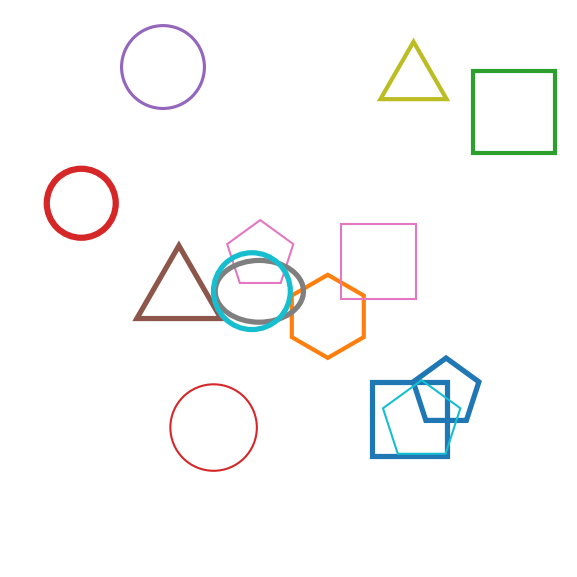[{"shape": "pentagon", "thickness": 2.5, "radius": 0.3, "center": [0.772, 0.319]}, {"shape": "square", "thickness": 2.5, "radius": 0.32, "center": [0.709, 0.273]}, {"shape": "hexagon", "thickness": 2, "radius": 0.36, "center": [0.568, 0.451]}, {"shape": "square", "thickness": 2, "radius": 0.35, "center": [0.891, 0.805]}, {"shape": "circle", "thickness": 1, "radius": 0.37, "center": [0.37, 0.259]}, {"shape": "circle", "thickness": 3, "radius": 0.3, "center": [0.141, 0.647]}, {"shape": "circle", "thickness": 1.5, "radius": 0.36, "center": [0.282, 0.883]}, {"shape": "triangle", "thickness": 2.5, "radius": 0.42, "center": [0.31, 0.49]}, {"shape": "square", "thickness": 1, "radius": 0.32, "center": [0.655, 0.546]}, {"shape": "pentagon", "thickness": 1, "radius": 0.3, "center": [0.451, 0.558]}, {"shape": "oval", "thickness": 2.5, "radius": 0.38, "center": [0.449, 0.495]}, {"shape": "triangle", "thickness": 2, "radius": 0.33, "center": [0.716, 0.861]}, {"shape": "pentagon", "thickness": 1, "radius": 0.35, "center": [0.73, 0.27]}, {"shape": "circle", "thickness": 2.5, "radius": 0.33, "center": [0.436, 0.495]}]